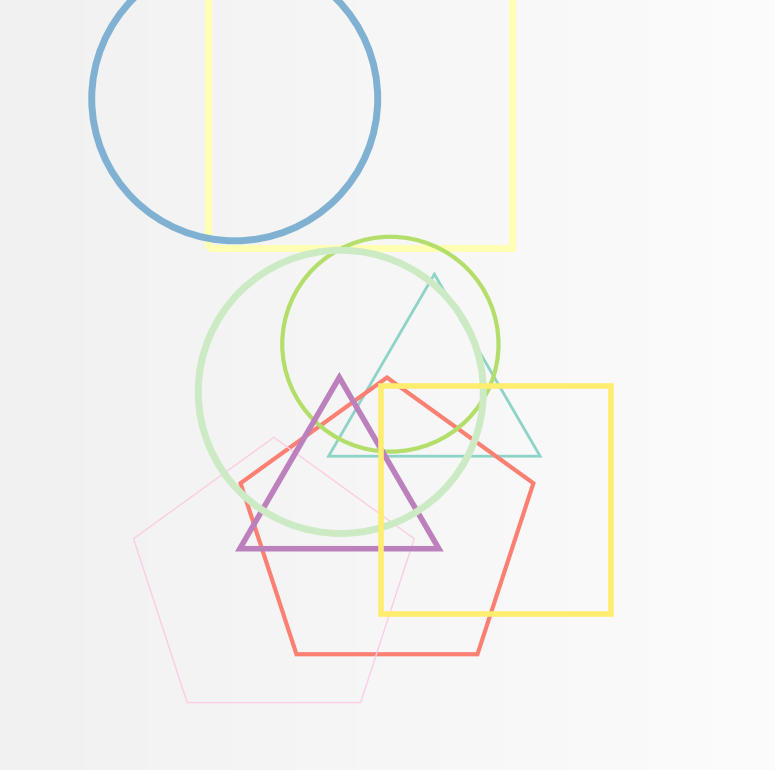[{"shape": "triangle", "thickness": 1, "radius": 0.79, "center": [0.56, 0.486]}, {"shape": "square", "thickness": 2.5, "radius": 0.98, "center": [0.465, 0.874]}, {"shape": "pentagon", "thickness": 1.5, "radius": 0.99, "center": [0.499, 0.311]}, {"shape": "circle", "thickness": 2.5, "radius": 0.92, "center": [0.303, 0.872]}, {"shape": "circle", "thickness": 1.5, "radius": 0.7, "center": [0.504, 0.553]}, {"shape": "pentagon", "thickness": 0.5, "radius": 0.95, "center": [0.353, 0.242]}, {"shape": "triangle", "thickness": 2, "radius": 0.74, "center": [0.438, 0.362]}, {"shape": "circle", "thickness": 2.5, "radius": 0.92, "center": [0.44, 0.491]}, {"shape": "square", "thickness": 2, "radius": 0.74, "center": [0.64, 0.351]}]